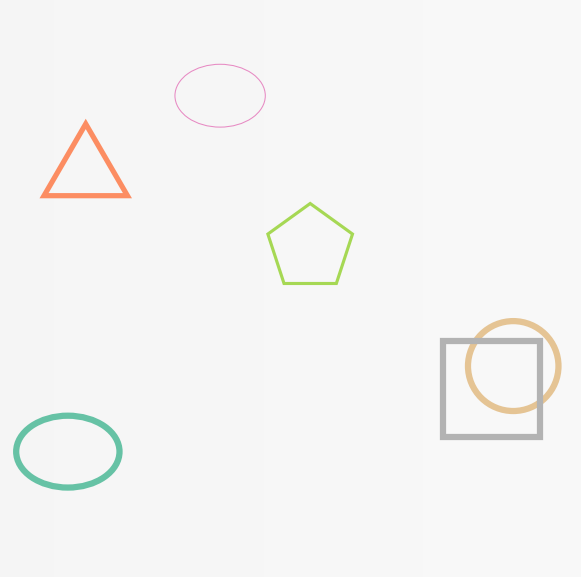[{"shape": "oval", "thickness": 3, "radius": 0.44, "center": [0.117, 0.217]}, {"shape": "triangle", "thickness": 2.5, "radius": 0.41, "center": [0.148, 0.702]}, {"shape": "oval", "thickness": 0.5, "radius": 0.39, "center": [0.379, 0.833]}, {"shape": "pentagon", "thickness": 1.5, "radius": 0.38, "center": [0.534, 0.57]}, {"shape": "circle", "thickness": 3, "radius": 0.39, "center": [0.883, 0.365]}, {"shape": "square", "thickness": 3, "radius": 0.42, "center": [0.846, 0.326]}]